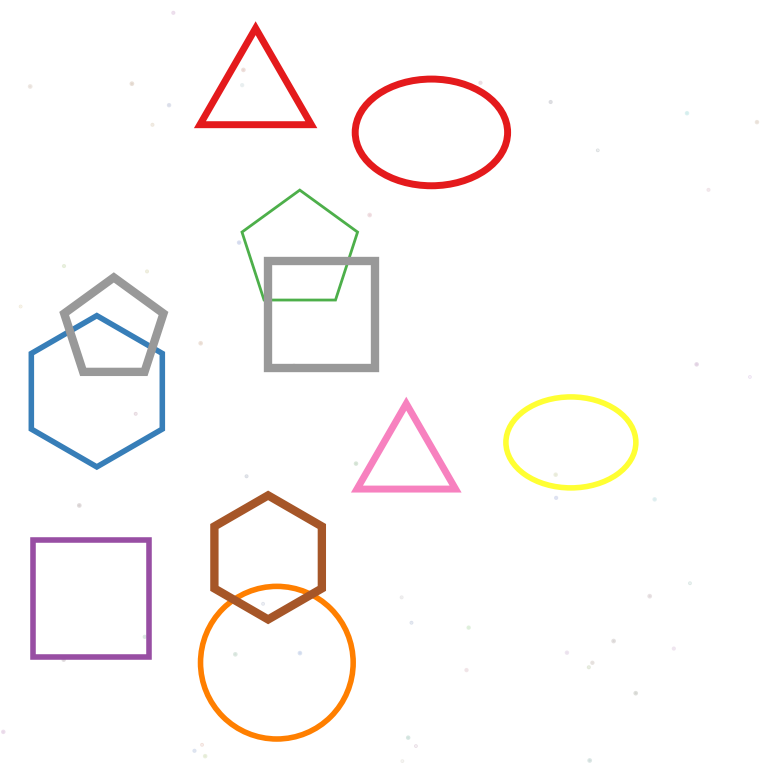[{"shape": "triangle", "thickness": 2.5, "radius": 0.42, "center": [0.332, 0.88]}, {"shape": "oval", "thickness": 2.5, "radius": 0.49, "center": [0.56, 0.828]}, {"shape": "hexagon", "thickness": 2, "radius": 0.49, "center": [0.126, 0.492]}, {"shape": "pentagon", "thickness": 1, "radius": 0.39, "center": [0.389, 0.674]}, {"shape": "square", "thickness": 2, "radius": 0.38, "center": [0.118, 0.223]}, {"shape": "circle", "thickness": 2, "radius": 0.5, "center": [0.36, 0.139]}, {"shape": "oval", "thickness": 2, "radius": 0.42, "center": [0.741, 0.425]}, {"shape": "hexagon", "thickness": 3, "radius": 0.4, "center": [0.348, 0.276]}, {"shape": "triangle", "thickness": 2.5, "radius": 0.37, "center": [0.528, 0.402]}, {"shape": "pentagon", "thickness": 3, "radius": 0.34, "center": [0.148, 0.572]}, {"shape": "square", "thickness": 3, "radius": 0.35, "center": [0.418, 0.591]}]